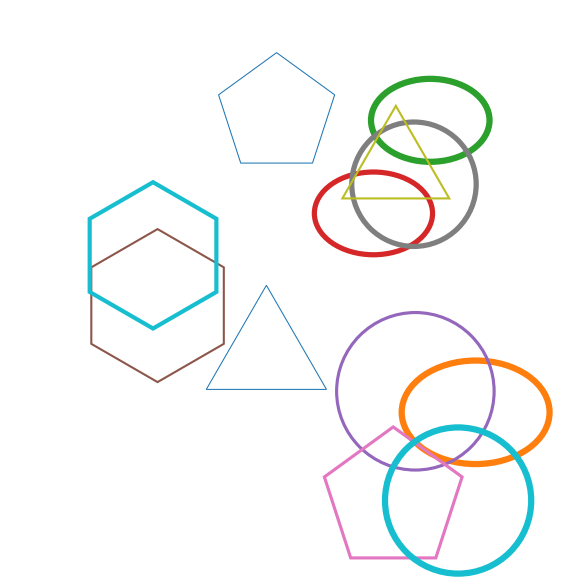[{"shape": "pentagon", "thickness": 0.5, "radius": 0.53, "center": [0.479, 0.802]}, {"shape": "triangle", "thickness": 0.5, "radius": 0.6, "center": [0.461, 0.385]}, {"shape": "oval", "thickness": 3, "radius": 0.64, "center": [0.824, 0.285]}, {"shape": "oval", "thickness": 3, "radius": 0.51, "center": [0.745, 0.791]}, {"shape": "oval", "thickness": 2.5, "radius": 0.51, "center": [0.647, 0.63]}, {"shape": "circle", "thickness": 1.5, "radius": 0.68, "center": [0.719, 0.322]}, {"shape": "hexagon", "thickness": 1, "radius": 0.66, "center": [0.273, 0.47]}, {"shape": "pentagon", "thickness": 1.5, "radius": 0.63, "center": [0.681, 0.134]}, {"shape": "circle", "thickness": 2.5, "radius": 0.54, "center": [0.717, 0.68]}, {"shape": "triangle", "thickness": 1, "radius": 0.53, "center": [0.685, 0.709]}, {"shape": "hexagon", "thickness": 2, "radius": 0.63, "center": [0.265, 0.557]}, {"shape": "circle", "thickness": 3, "radius": 0.63, "center": [0.793, 0.132]}]